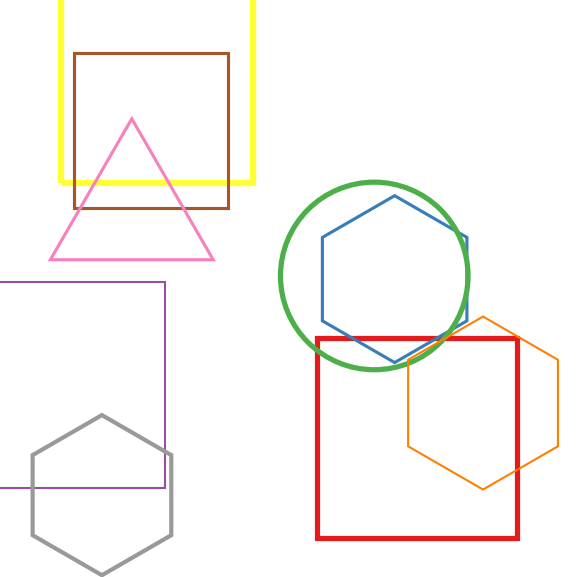[{"shape": "square", "thickness": 2.5, "radius": 0.87, "center": [0.722, 0.241]}, {"shape": "hexagon", "thickness": 1.5, "radius": 0.72, "center": [0.683, 0.516]}, {"shape": "circle", "thickness": 2.5, "radius": 0.81, "center": [0.648, 0.521]}, {"shape": "square", "thickness": 1, "radius": 0.89, "center": [0.107, 0.332]}, {"shape": "hexagon", "thickness": 1, "radius": 0.75, "center": [0.836, 0.301]}, {"shape": "square", "thickness": 3, "radius": 0.83, "center": [0.271, 0.849]}, {"shape": "square", "thickness": 1.5, "radius": 0.67, "center": [0.261, 0.773]}, {"shape": "triangle", "thickness": 1.5, "radius": 0.81, "center": [0.228, 0.631]}, {"shape": "hexagon", "thickness": 2, "radius": 0.69, "center": [0.177, 0.142]}]